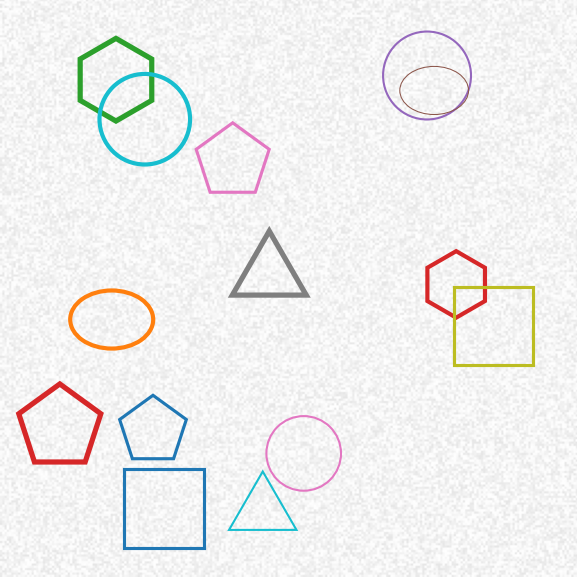[{"shape": "square", "thickness": 1.5, "radius": 0.34, "center": [0.284, 0.119]}, {"shape": "pentagon", "thickness": 1.5, "radius": 0.3, "center": [0.265, 0.254]}, {"shape": "oval", "thickness": 2, "radius": 0.36, "center": [0.193, 0.446]}, {"shape": "hexagon", "thickness": 2.5, "radius": 0.36, "center": [0.201, 0.861]}, {"shape": "pentagon", "thickness": 2.5, "radius": 0.37, "center": [0.104, 0.26]}, {"shape": "hexagon", "thickness": 2, "radius": 0.29, "center": [0.79, 0.507]}, {"shape": "circle", "thickness": 1, "radius": 0.38, "center": [0.739, 0.868]}, {"shape": "oval", "thickness": 0.5, "radius": 0.3, "center": [0.752, 0.842]}, {"shape": "circle", "thickness": 1, "radius": 0.32, "center": [0.526, 0.214]}, {"shape": "pentagon", "thickness": 1.5, "radius": 0.33, "center": [0.403, 0.72]}, {"shape": "triangle", "thickness": 2.5, "radius": 0.37, "center": [0.466, 0.525]}, {"shape": "square", "thickness": 1.5, "radius": 0.34, "center": [0.855, 0.434]}, {"shape": "circle", "thickness": 2, "radius": 0.39, "center": [0.251, 0.793]}, {"shape": "triangle", "thickness": 1, "radius": 0.34, "center": [0.455, 0.115]}]